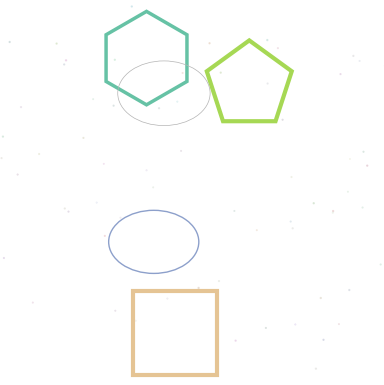[{"shape": "hexagon", "thickness": 2.5, "radius": 0.61, "center": [0.381, 0.849]}, {"shape": "oval", "thickness": 1, "radius": 0.59, "center": [0.399, 0.372]}, {"shape": "pentagon", "thickness": 3, "radius": 0.58, "center": [0.647, 0.779]}, {"shape": "square", "thickness": 3, "radius": 0.55, "center": [0.454, 0.135]}, {"shape": "oval", "thickness": 0.5, "radius": 0.6, "center": [0.426, 0.758]}]